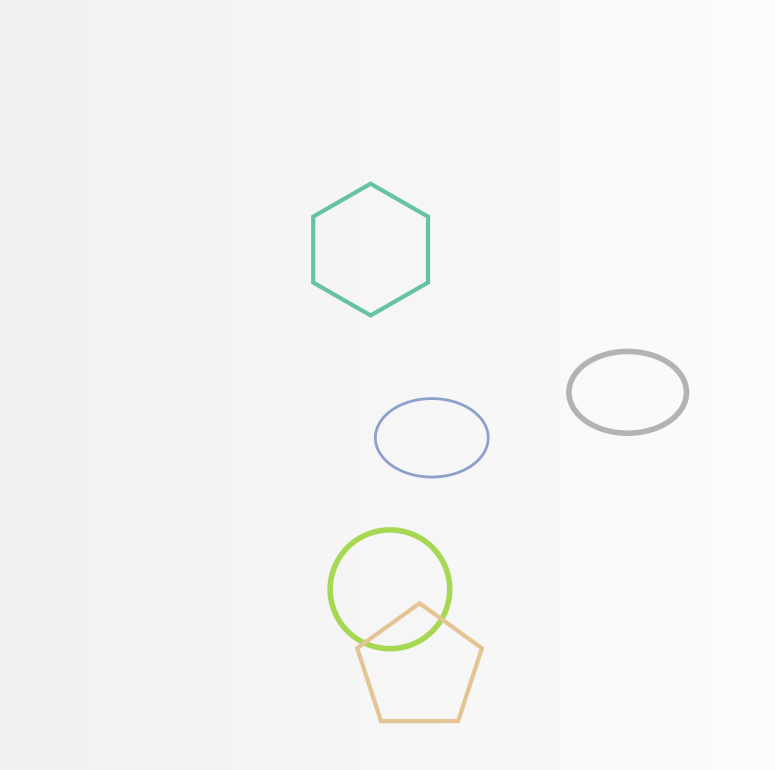[{"shape": "hexagon", "thickness": 1.5, "radius": 0.43, "center": [0.478, 0.676]}, {"shape": "oval", "thickness": 1, "radius": 0.36, "center": [0.557, 0.431]}, {"shape": "circle", "thickness": 2, "radius": 0.39, "center": [0.503, 0.235]}, {"shape": "pentagon", "thickness": 1.5, "radius": 0.42, "center": [0.541, 0.132]}, {"shape": "oval", "thickness": 2, "radius": 0.38, "center": [0.81, 0.49]}]